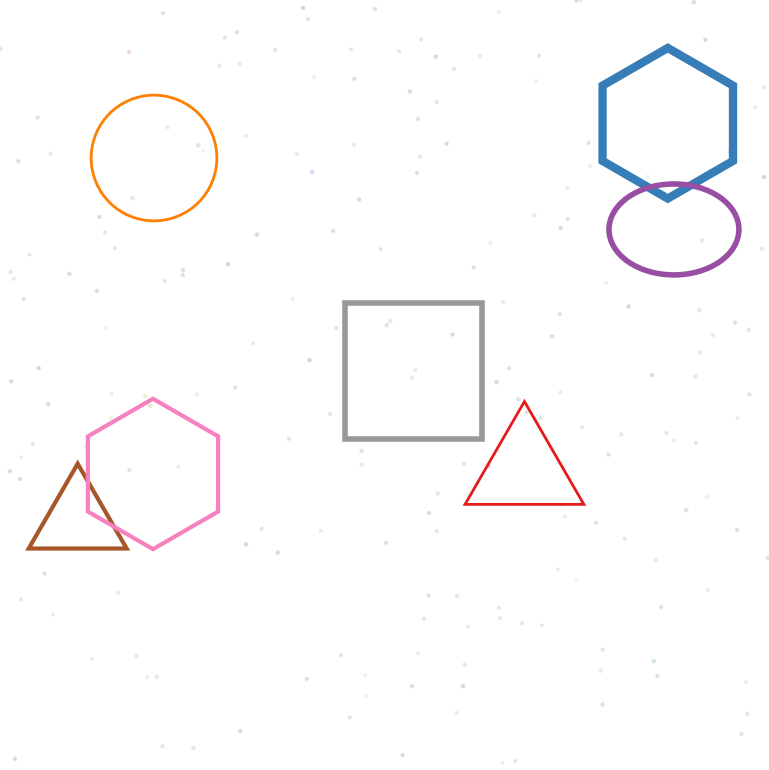[{"shape": "triangle", "thickness": 1, "radius": 0.45, "center": [0.681, 0.39]}, {"shape": "hexagon", "thickness": 3, "radius": 0.49, "center": [0.867, 0.84]}, {"shape": "oval", "thickness": 2, "radius": 0.42, "center": [0.875, 0.702]}, {"shape": "circle", "thickness": 1, "radius": 0.41, "center": [0.2, 0.795]}, {"shape": "triangle", "thickness": 1.5, "radius": 0.37, "center": [0.101, 0.324]}, {"shape": "hexagon", "thickness": 1.5, "radius": 0.49, "center": [0.199, 0.384]}, {"shape": "square", "thickness": 2, "radius": 0.44, "center": [0.537, 0.518]}]